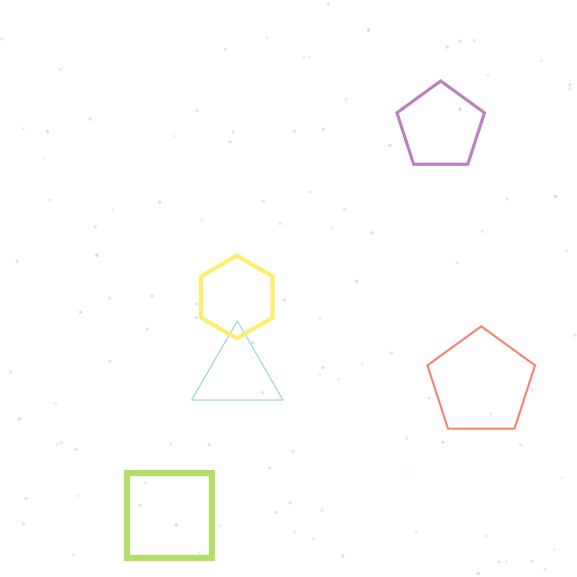[{"shape": "triangle", "thickness": 0.5, "radius": 0.46, "center": [0.411, 0.352]}, {"shape": "pentagon", "thickness": 1, "radius": 0.49, "center": [0.833, 0.336]}, {"shape": "square", "thickness": 3, "radius": 0.37, "center": [0.293, 0.107]}, {"shape": "pentagon", "thickness": 1.5, "radius": 0.4, "center": [0.763, 0.779]}, {"shape": "hexagon", "thickness": 2, "radius": 0.36, "center": [0.41, 0.485]}]